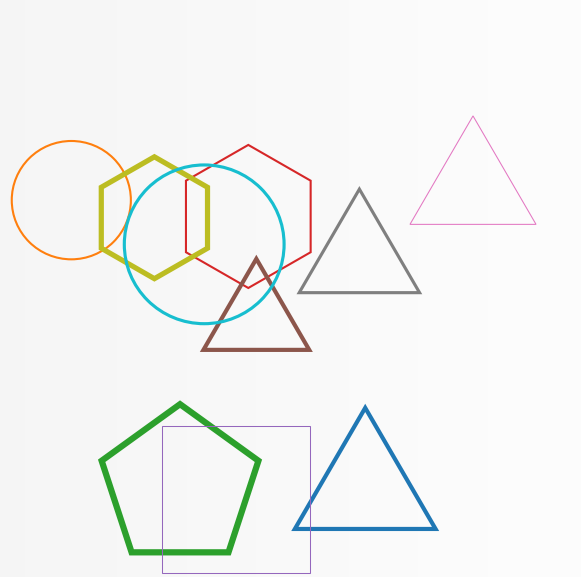[{"shape": "triangle", "thickness": 2, "radius": 0.7, "center": [0.628, 0.153]}, {"shape": "circle", "thickness": 1, "radius": 0.51, "center": [0.123, 0.653]}, {"shape": "pentagon", "thickness": 3, "radius": 0.71, "center": [0.31, 0.157]}, {"shape": "hexagon", "thickness": 1, "radius": 0.62, "center": [0.427, 0.624]}, {"shape": "square", "thickness": 0.5, "radius": 0.64, "center": [0.406, 0.134]}, {"shape": "triangle", "thickness": 2, "radius": 0.53, "center": [0.441, 0.446]}, {"shape": "triangle", "thickness": 0.5, "radius": 0.63, "center": [0.814, 0.673]}, {"shape": "triangle", "thickness": 1.5, "radius": 0.6, "center": [0.618, 0.552]}, {"shape": "hexagon", "thickness": 2.5, "radius": 0.53, "center": [0.266, 0.622]}, {"shape": "circle", "thickness": 1.5, "radius": 0.69, "center": [0.351, 0.576]}]